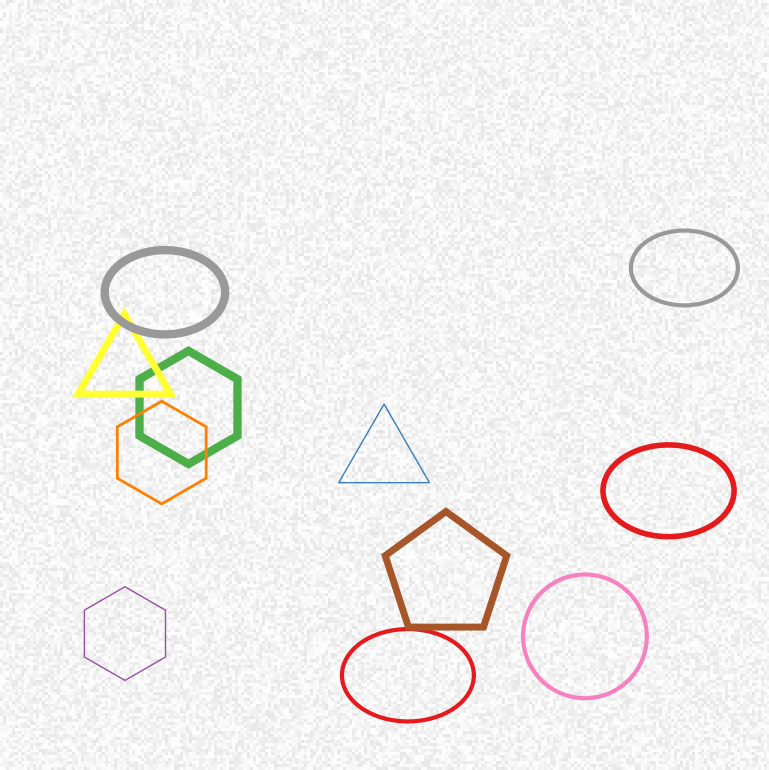[{"shape": "oval", "thickness": 1.5, "radius": 0.43, "center": [0.53, 0.123]}, {"shape": "oval", "thickness": 2, "radius": 0.43, "center": [0.868, 0.363]}, {"shape": "triangle", "thickness": 0.5, "radius": 0.34, "center": [0.499, 0.407]}, {"shape": "hexagon", "thickness": 3, "radius": 0.37, "center": [0.245, 0.471]}, {"shape": "hexagon", "thickness": 0.5, "radius": 0.3, "center": [0.162, 0.177]}, {"shape": "hexagon", "thickness": 1, "radius": 0.33, "center": [0.21, 0.412]}, {"shape": "triangle", "thickness": 2.5, "radius": 0.35, "center": [0.162, 0.523]}, {"shape": "pentagon", "thickness": 2.5, "radius": 0.41, "center": [0.579, 0.253]}, {"shape": "circle", "thickness": 1.5, "radius": 0.4, "center": [0.76, 0.174]}, {"shape": "oval", "thickness": 1.5, "radius": 0.35, "center": [0.889, 0.652]}, {"shape": "oval", "thickness": 3, "radius": 0.39, "center": [0.214, 0.62]}]